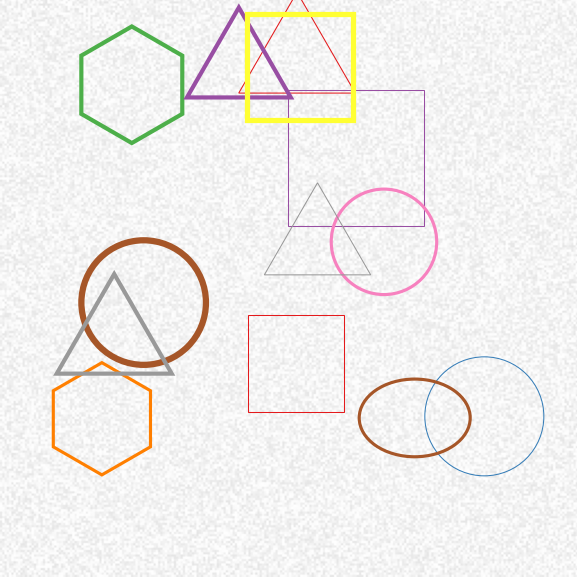[{"shape": "triangle", "thickness": 0.5, "radius": 0.58, "center": [0.514, 0.896]}, {"shape": "square", "thickness": 0.5, "radius": 0.42, "center": [0.512, 0.37]}, {"shape": "circle", "thickness": 0.5, "radius": 0.52, "center": [0.839, 0.278]}, {"shape": "hexagon", "thickness": 2, "radius": 0.5, "center": [0.228, 0.852]}, {"shape": "triangle", "thickness": 2, "radius": 0.52, "center": [0.414, 0.882]}, {"shape": "square", "thickness": 0.5, "radius": 0.59, "center": [0.616, 0.725]}, {"shape": "hexagon", "thickness": 1.5, "radius": 0.49, "center": [0.176, 0.274]}, {"shape": "square", "thickness": 2.5, "radius": 0.46, "center": [0.52, 0.883]}, {"shape": "circle", "thickness": 3, "radius": 0.54, "center": [0.249, 0.475]}, {"shape": "oval", "thickness": 1.5, "radius": 0.48, "center": [0.718, 0.275]}, {"shape": "circle", "thickness": 1.5, "radius": 0.46, "center": [0.665, 0.58]}, {"shape": "triangle", "thickness": 0.5, "radius": 0.53, "center": [0.55, 0.576]}, {"shape": "triangle", "thickness": 2, "radius": 0.57, "center": [0.198, 0.41]}]